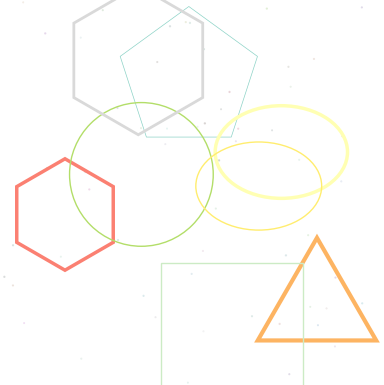[{"shape": "pentagon", "thickness": 0.5, "radius": 0.94, "center": [0.49, 0.796]}, {"shape": "oval", "thickness": 2.5, "radius": 0.86, "center": [0.731, 0.605]}, {"shape": "hexagon", "thickness": 2.5, "radius": 0.72, "center": [0.169, 0.443]}, {"shape": "triangle", "thickness": 3, "radius": 0.89, "center": [0.823, 0.205]}, {"shape": "circle", "thickness": 1, "radius": 0.93, "center": [0.367, 0.547]}, {"shape": "hexagon", "thickness": 2, "radius": 0.97, "center": [0.359, 0.843]}, {"shape": "square", "thickness": 1, "radius": 0.92, "center": [0.603, 0.134]}, {"shape": "oval", "thickness": 1, "radius": 0.82, "center": [0.672, 0.517]}]